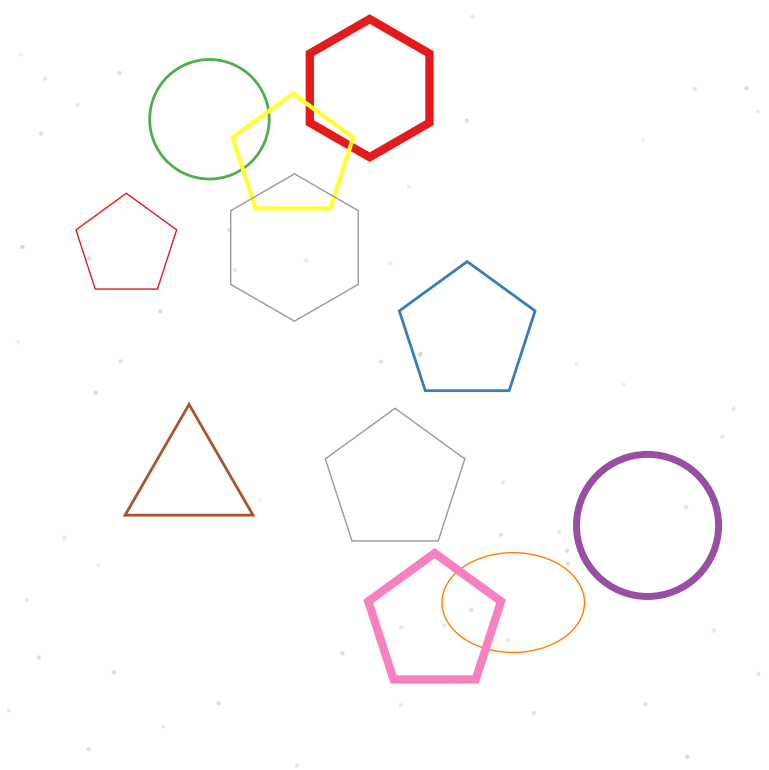[{"shape": "pentagon", "thickness": 0.5, "radius": 0.34, "center": [0.164, 0.68]}, {"shape": "hexagon", "thickness": 3, "radius": 0.45, "center": [0.48, 0.886]}, {"shape": "pentagon", "thickness": 1, "radius": 0.46, "center": [0.607, 0.568]}, {"shape": "circle", "thickness": 1, "radius": 0.39, "center": [0.272, 0.845]}, {"shape": "circle", "thickness": 2.5, "radius": 0.46, "center": [0.841, 0.318]}, {"shape": "oval", "thickness": 0.5, "radius": 0.46, "center": [0.667, 0.217]}, {"shape": "pentagon", "thickness": 1.5, "radius": 0.41, "center": [0.38, 0.796]}, {"shape": "triangle", "thickness": 1, "radius": 0.48, "center": [0.246, 0.379]}, {"shape": "pentagon", "thickness": 3, "radius": 0.45, "center": [0.565, 0.191]}, {"shape": "pentagon", "thickness": 0.5, "radius": 0.48, "center": [0.513, 0.375]}, {"shape": "hexagon", "thickness": 0.5, "radius": 0.48, "center": [0.382, 0.679]}]